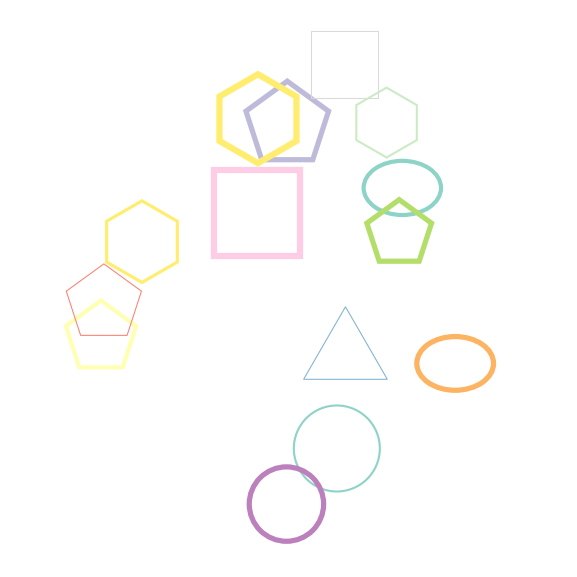[{"shape": "oval", "thickness": 2, "radius": 0.34, "center": [0.697, 0.674]}, {"shape": "circle", "thickness": 1, "radius": 0.37, "center": [0.583, 0.223]}, {"shape": "pentagon", "thickness": 2, "radius": 0.32, "center": [0.175, 0.415]}, {"shape": "pentagon", "thickness": 2.5, "radius": 0.38, "center": [0.497, 0.783]}, {"shape": "pentagon", "thickness": 0.5, "radius": 0.34, "center": [0.18, 0.474]}, {"shape": "triangle", "thickness": 0.5, "radius": 0.42, "center": [0.598, 0.384]}, {"shape": "oval", "thickness": 2.5, "radius": 0.33, "center": [0.788, 0.37]}, {"shape": "pentagon", "thickness": 2.5, "radius": 0.29, "center": [0.691, 0.594]}, {"shape": "square", "thickness": 3, "radius": 0.37, "center": [0.446, 0.631]}, {"shape": "square", "thickness": 0.5, "radius": 0.29, "center": [0.596, 0.888]}, {"shape": "circle", "thickness": 2.5, "radius": 0.32, "center": [0.496, 0.126]}, {"shape": "hexagon", "thickness": 1, "radius": 0.3, "center": [0.669, 0.787]}, {"shape": "hexagon", "thickness": 3, "radius": 0.38, "center": [0.447, 0.794]}, {"shape": "hexagon", "thickness": 1.5, "radius": 0.35, "center": [0.246, 0.581]}]